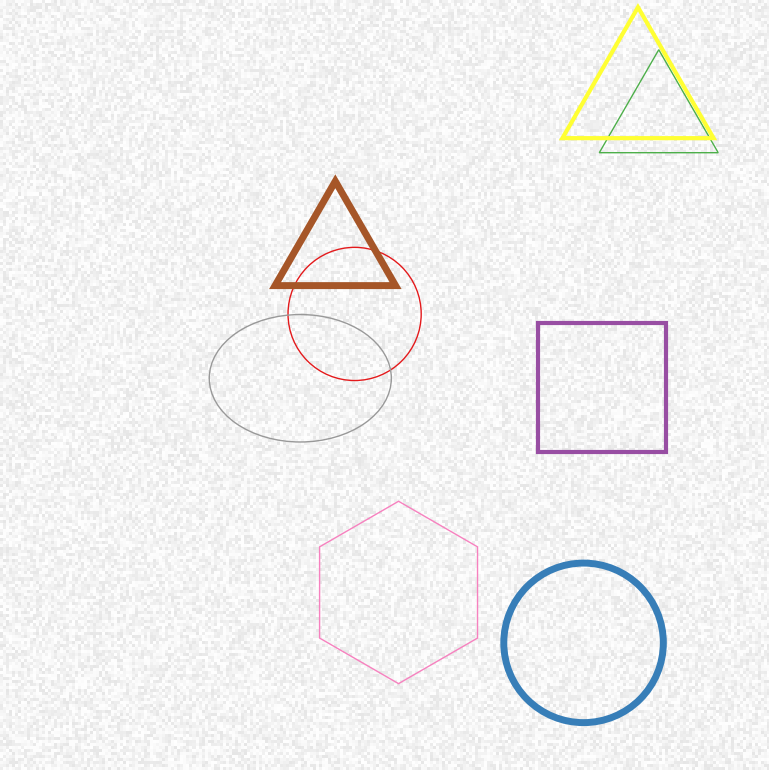[{"shape": "circle", "thickness": 0.5, "radius": 0.43, "center": [0.461, 0.592]}, {"shape": "circle", "thickness": 2.5, "radius": 0.52, "center": [0.758, 0.165]}, {"shape": "triangle", "thickness": 0.5, "radius": 0.45, "center": [0.856, 0.846]}, {"shape": "square", "thickness": 1.5, "radius": 0.42, "center": [0.782, 0.497]}, {"shape": "triangle", "thickness": 1.5, "radius": 0.57, "center": [0.829, 0.877]}, {"shape": "triangle", "thickness": 2.5, "radius": 0.45, "center": [0.435, 0.674]}, {"shape": "hexagon", "thickness": 0.5, "radius": 0.59, "center": [0.518, 0.231]}, {"shape": "oval", "thickness": 0.5, "radius": 0.59, "center": [0.39, 0.509]}]